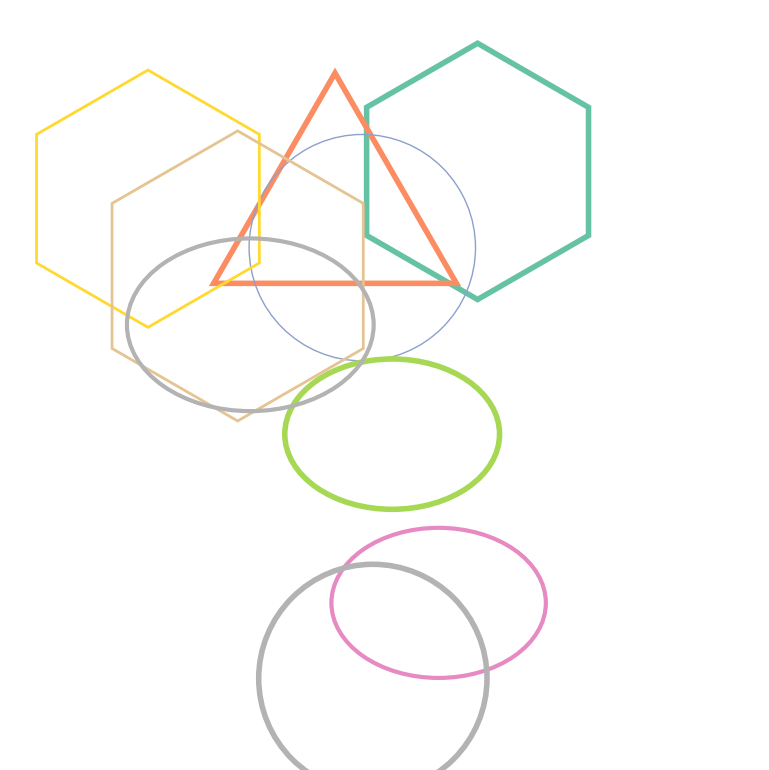[{"shape": "hexagon", "thickness": 2, "radius": 0.83, "center": [0.62, 0.777]}, {"shape": "triangle", "thickness": 2, "radius": 0.91, "center": [0.435, 0.723]}, {"shape": "circle", "thickness": 0.5, "radius": 0.74, "center": [0.471, 0.678]}, {"shape": "oval", "thickness": 1.5, "radius": 0.7, "center": [0.57, 0.217]}, {"shape": "oval", "thickness": 2, "radius": 0.7, "center": [0.509, 0.436]}, {"shape": "hexagon", "thickness": 1, "radius": 0.84, "center": [0.192, 0.742]}, {"shape": "hexagon", "thickness": 1, "radius": 0.94, "center": [0.309, 0.642]}, {"shape": "circle", "thickness": 2, "radius": 0.74, "center": [0.484, 0.119]}, {"shape": "oval", "thickness": 1.5, "radius": 0.8, "center": [0.325, 0.578]}]